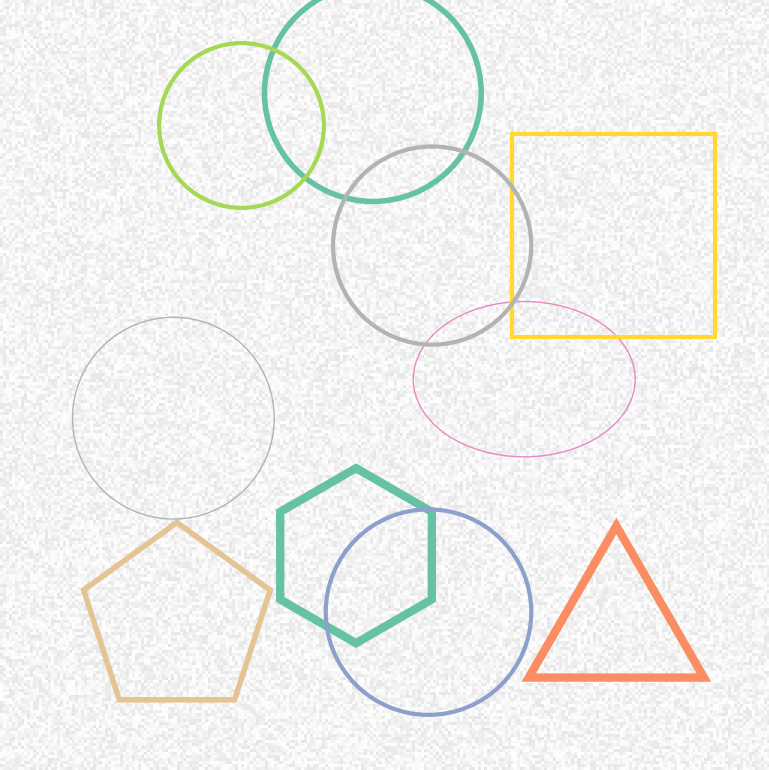[{"shape": "circle", "thickness": 2, "radius": 0.7, "center": [0.484, 0.879]}, {"shape": "hexagon", "thickness": 3, "radius": 0.57, "center": [0.462, 0.278]}, {"shape": "triangle", "thickness": 3, "radius": 0.66, "center": [0.8, 0.186]}, {"shape": "circle", "thickness": 1.5, "radius": 0.67, "center": [0.557, 0.205]}, {"shape": "oval", "thickness": 0.5, "radius": 0.72, "center": [0.681, 0.508]}, {"shape": "circle", "thickness": 1.5, "radius": 0.54, "center": [0.314, 0.837]}, {"shape": "square", "thickness": 1.5, "radius": 0.66, "center": [0.796, 0.694]}, {"shape": "pentagon", "thickness": 2, "radius": 0.64, "center": [0.23, 0.194]}, {"shape": "circle", "thickness": 0.5, "radius": 0.66, "center": [0.225, 0.457]}, {"shape": "circle", "thickness": 1.5, "radius": 0.64, "center": [0.561, 0.681]}]